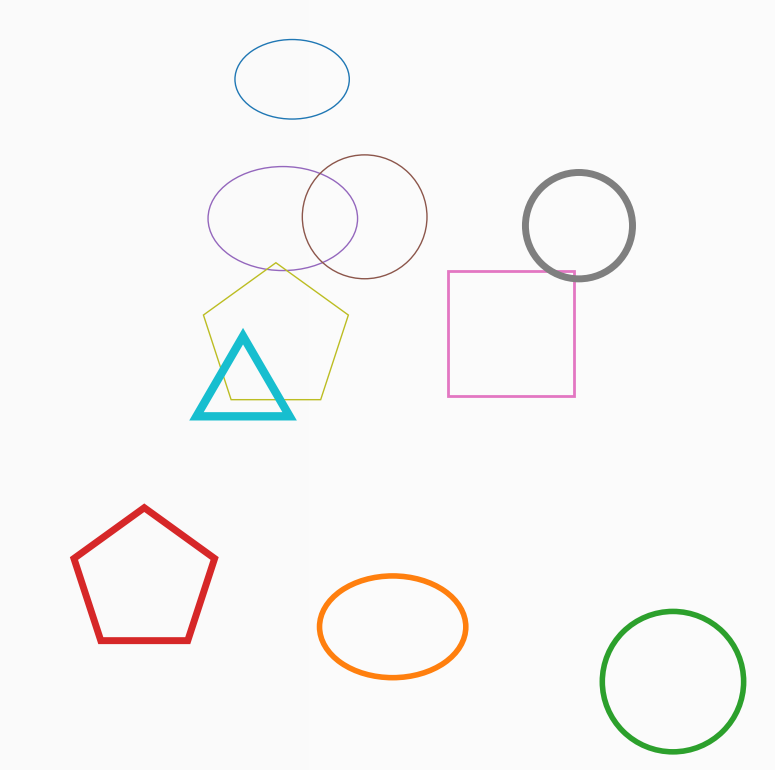[{"shape": "oval", "thickness": 0.5, "radius": 0.37, "center": [0.377, 0.897]}, {"shape": "oval", "thickness": 2, "radius": 0.47, "center": [0.507, 0.186]}, {"shape": "circle", "thickness": 2, "radius": 0.46, "center": [0.868, 0.115]}, {"shape": "pentagon", "thickness": 2.5, "radius": 0.48, "center": [0.186, 0.245]}, {"shape": "oval", "thickness": 0.5, "radius": 0.48, "center": [0.365, 0.716]}, {"shape": "circle", "thickness": 0.5, "radius": 0.4, "center": [0.471, 0.718]}, {"shape": "square", "thickness": 1, "radius": 0.41, "center": [0.659, 0.567]}, {"shape": "circle", "thickness": 2.5, "radius": 0.35, "center": [0.747, 0.707]}, {"shape": "pentagon", "thickness": 0.5, "radius": 0.49, "center": [0.356, 0.56]}, {"shape": "triangle", "thickness": 3, "radius": 0.35, "center": [0.314, 0.494]}]